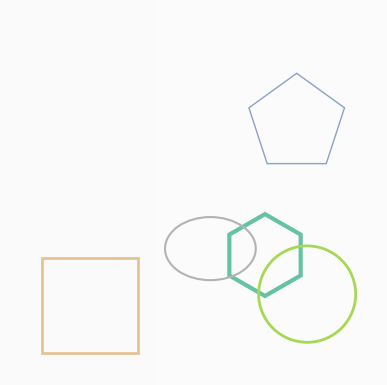[{"shape": "hexagon", "thickness": 3, "radius": 0.53, "center": [0.684, 0.338]}, {"shape": "pentagon", "thickness": 1, "radius": 0.65, "center": [0.766, 0.68]}, {"shape": "circle", "thickness": 2, "radius": 0.63, "center": [0.793, 0.236]}, {"shape": "square", "thickness": 2, "radius": 0.62, "center": [0.232, 0.207]}, {"shape": "oval", "thickness": 1.5, "radius": 0.59, "center": [0.543, 0.354]}]